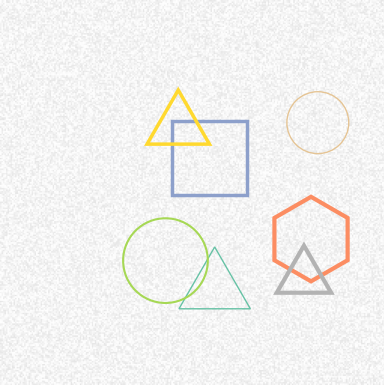[{"shape": "triangle", "thickness": 1, "radius": 0.54, "center": [0.558, 0.251]}, {"shape": "hexagon", "thickness": 3, "radius": 0.55, "center": [0.808, 0.379]}, {"shape": "square", "thickness": 2.5, "radius": 0.49, "center": [0.544, 0.589]}, {"shape": "circle", "thickness": 1.5, "radius": 0.55, "center": [0.43, 0.323]}, {"shape": "triangle", "thickness": 2.5, "radius": 0.47, "center": [0.463, 0.672]}, {"shape": "circle", "thickness": 1, "radius": 0.4, "center": [0.826, 0.681]}, {"shape": "triangle", "thickness": 3, "radius": 0.41, "center": [0.79, 0.28]}]